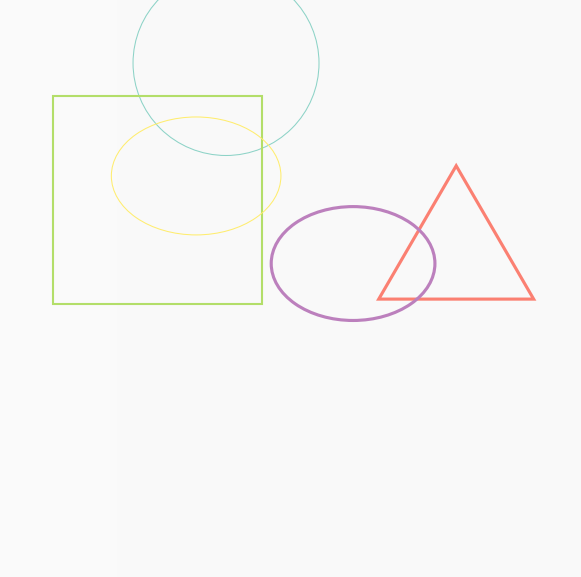[{"shape": "circle", "thickness": 0.5, "radius": 0.8, "center": [0.389, 0.89]}, {"shape": "triangle", "thickness": 1.5, "radius": 0.77, "center": [0.785, 0.558]}, {"shape": "square", "thickness": 1, "radius": 0.9, "center": [0.272, 0.653]}, {"shape": "oval", "thickness": 1.5, "radius": 0.7, "center": [0.607, 0.543]}, {"shape": "oval", "thickness": 0.5, "radius": 0.73, "center": [0.337, 0.694]}]